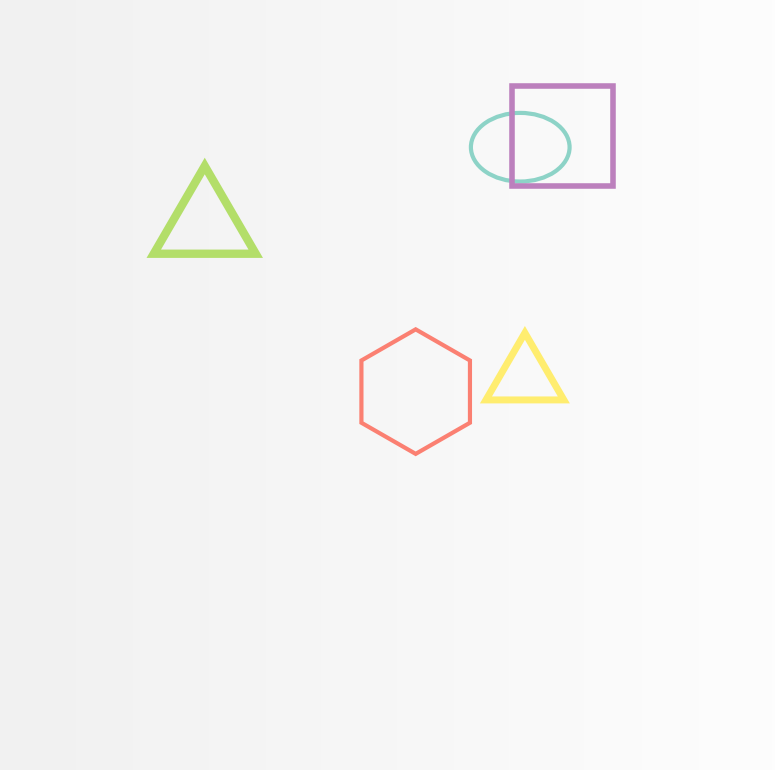[{"shape": "oval", "thickness": 1.5, "radius": 0.32, "center": [0.671, 0.809]}, {"shape": "hexagon", "thickness": 1.5, "radius": 0.4, "center": [0.536, 0.491]}, {"shape": "triangle", "thickness": 3, "radius": 0.38, "center": [0.264, 0.708]}, {"shape": "square", "thickness": 2, "radius": 0.32, "center": [0.726, 0.824]}, {"shape": "triangle", "thickness": 2.5, "radius": 0.29, "center": [0.677, 0.51]}]